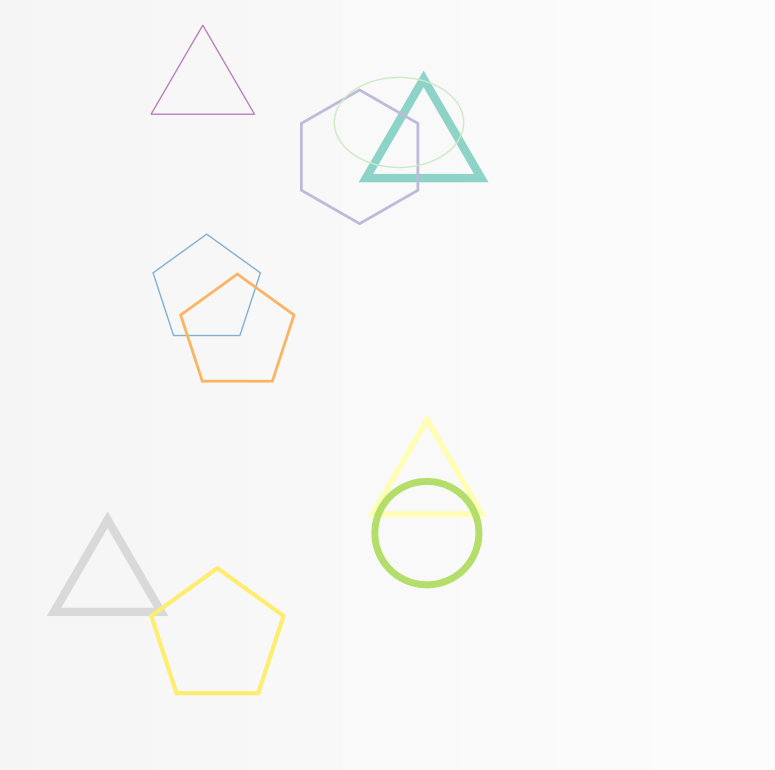[{"shape": "triangle", "thickness": 3, "radius": 0.43, "center": [0.547, 0.812]}, {"shape": "triangle", "thickness": 2, "radius": 0.41, "center": [0.551, 0.373]}, {"shape": "hexagon", "thickness": 1, "radius": 0.43, "center": [0.464, 0.796]}, {"shape": "pentagon", "thickness": 0.5, "radius": 0.36, "center": [0.267, 0.623]}, {"shape": "pentagon", "thickness": 1, "radius": 0.38, "center": [0.306, 0.567]}, {"shape": "circle", "thickness": 2.5, "radius": 0.34, "center": [0.551, 0.308]}, {"shape": "triangle", "thickness": 3, "radius": 0.4, "center": [0.139, 0.245]}, {"shape": "triangle", "thickness": 0.5, "radius": 0.39, "center": [0.262, 0.89]}, {"shape": "oval", "thickness": 0.5, "radius": 0.42, "center": [0.515, 0.841]}, {"shape": "pentagon", "thickness": 1.5, "radius": 0.45, "center": [0.28, 0.172]}]